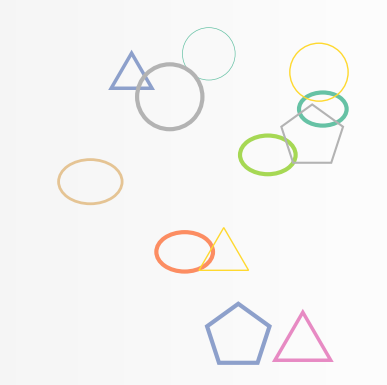[{"shape": "oval", "thickness": 3, "radius": 0.31, "center": [0.833, 0.717]}, {"shape": "circle", "thickness": 0.5, "radius": 0.34, "center": [0.539, 0.86]}, {"shape": "oval", "thickness": 3, "radius": 0.37, "center": [0.477, 0.346]}, {"shape": "triangle", "thickness": 2.5, "radius": 0.3, "center": [0.34, 0.801]}, {"shape": "pentagon", "thickness": 3, "radius": 0.42, "center": [0.615, 0.126]}, {"shape": "triangle", "thickness": 2.5, "radius": 0.42, "center": [0.781, 0.106]}, {"shape": "oval", "thickness": 3, "radius": 0.36, "center": [0.691, 0.598]}, {"shape": "circle", "thickness": 1, "radius": 0.38, "center": [0.823, 0.813]}, {"shape": "triangle", "thickness": 1, "radius": 0.37, "center": [0.577, 0.335]}, {"shape": "oval", "thickness": 2, "radius": 0.41, "center": [0.233, 0.528]}, {"shape": "pentagon", "thickness": 1.5, "radius": 0.42, "center": [0.806, 0.645]}, {"shape": "circle", "thickness": 3, "radius": 0.42, "center": [0.438, 0.749]}]